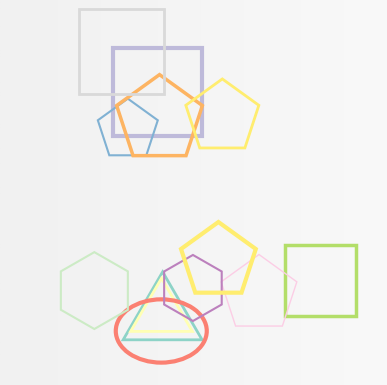[{"shape": "triangle", "thickness": 2, "radius": 0.59, "center": [0.42, 0.176]}, {"shape": "triangle", "thickness": 2, "radius": 0.46, "center": [0.417, 0.185]}, {"shape": "square", "thickness": 3, "radius": 0.57, "center": [0.406, 0.761]}, {"shape": "oval", "thickness": 3, "radius": 0.59, "center": [0.416, 0.14]}, {"shape": "pentagon", "thickness": 1.5, "radius": 0.41, "center": [0.33, 0.662]}, {"shape": "pentagon", "thickness": 2.5, "radius": 0.58, "center": [0.412, 0.69]}, {"shape": "square", "thickness": 2.5, "radius": 0.46, "center": [0.827, 0.272]}, {"shape": "pentagon", "thickness": 1, "radius": 0.51, "center": [0.668, 0.236]}, {"shape": "square", "thickness": 2, "radius": 0.55, "center": [0.314, 0.867]}, {"shape": "hexagon", "thickness": 1.5, "radius": 0.43, "center": [0.498, 0.252]}, {"shape": "hexagon", "thickness": 1.5, "radius": 0.5, "center": [0.243, 0.245]}, {"shape": "pentagon", "thickness": 3, "radius": 0.51, "center": [0.564, 0.322]}, {"shape": "pentagon", "thickness": 2, "radius": 0.5, "center": [0.574, 0.696]}]